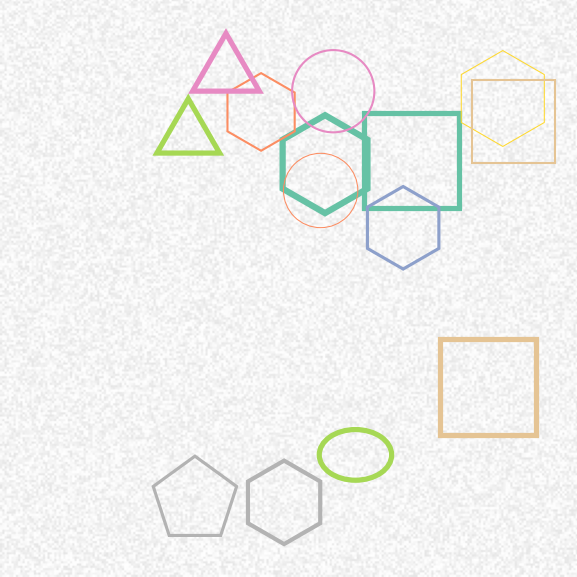[{"shape": "square", "thickness": 2.5, "radius": 0.41, "center": [0.713, 0.721]}, {"shape": "hexagon", "thickness": 3, "radius": 0.42, "center": [0.563, 0.715]}, {"shape": "circle", "thickness": 0.5, "radius": 0.32, "center": [0.555, 0.669]}, {"shape": "hexagon", "thickness": 1, "radius": 0.34, "center": [0.452, 0.805]}, {"shape": "hexagon", "thickness": 1.5, "radius": 0.36, "center": [0.698, 0.605]}, {"shape": "circle", "thickness": 1, "radius": 0.36, "center": [0.577, 0.841]}, {"shape": "triangle", "thickness": 2.5, "radius": 0.33, "center": [0.391, 0.875]}, {"shape": "triangle", "thickness": 2.5, "radius": 0.31, "center": [0.326, 0.765]}, {"shape": "oval", "thickness": 2.5, "radius": 0.31, "center": [0.615, 0.211]}, {"shape": "hexagon", "thickness": 0.5, "radius": 0.42, "center": [0.871, 0.829]}, {"shape": "square", "thickness": 2.5, "radius": 0.41, "center": [0.845, 0.328]}, {"shape": "square", "thickness": 1, "radius": 0.36, "center": [0.889, 0.788]}, {"shape": "pentagon", "thickness": 1.5, "radius": 0.38, "center": [0.338, 0.133]}, {"shape": "hexagon", "thickness": 2, "radius": 0.36, "center": [0.492, 0.129]}]